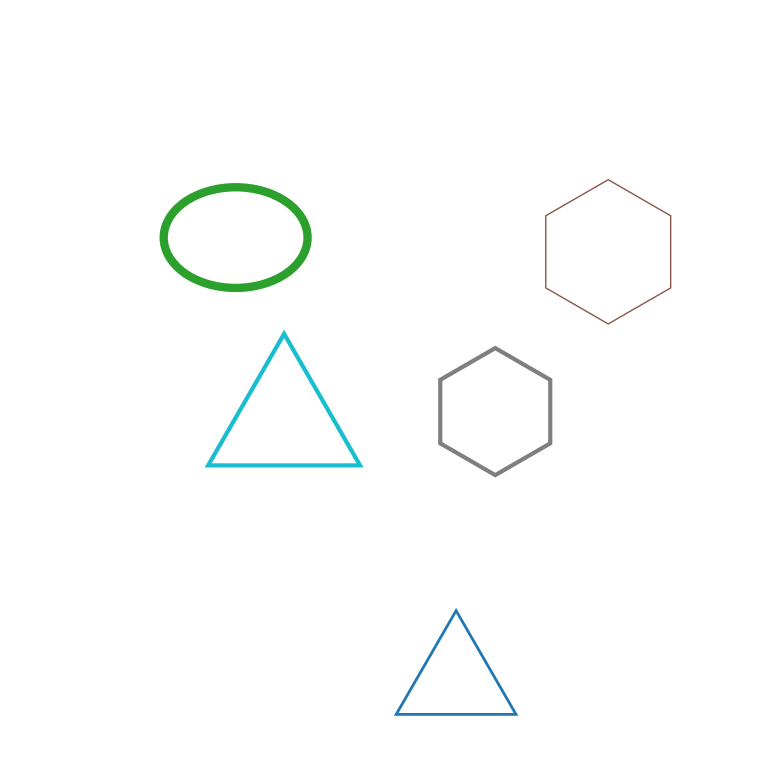[{"shape": "triangle", "thickness": 1, "radius": 0.45, "center": [0.592, 0.117]}, {"shape": "oval", "thickness": 3, "radius": 0.47, "center": [0.306, 0.691]}, {"shape": "hexagon", "thickness": 0.5, "radius": 0.47, "center": [0.79, 0.673]}, {"shape": "hexagon", "thickness": 1.5, "radius": 0.41, "center": [0.643, 0.465]}, {"shape": "triangle", "thickness": 1.5, "radius": 0.57, "center": [0.369, 0.453]}]